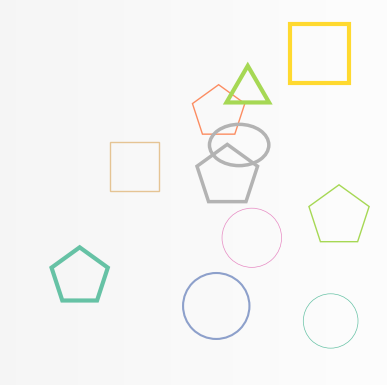[{"shape": "pentagon", "thickness": 3, "radius": 0.38, "center": [0.206, 0.281]}, {"shape": "circle", "thickness": 0.5, "radius": 0.35, "center": [0.853, 0.166]}, {"shape": "pentagon", "thickness": 1, "radius": 0.35, "center": [0.564, 0.709]}, {"shape": "circle", "thickness": 1.5, "radius": 0.43, "center": [0.558, 0.205]}, {"shape": "circle", "thickness": 0.5, "radius": 0.38, "center": [0.65, 0.382]}, {"shape": "pentagon", "thickness": 1, "radius": 0.41, "center": [0.875, 0.438]}, {"shape": "triangle", "thickness": 3, "radius": 0.32, "center": [0.639, 0.766]}, {"shape": "square", "thickness": 3, "radius": 0.38, "center": [0.826, 0.86]}, {"shape": "square", "thickness": 1, "radius": 0.32, "center": [0.347, 0.568]}, {"shape": "oval", "thickness": 2.5, "radius": 0.38, "center": [0.617, 0.623]}, {"shape": "pentagon", "thickness": 2.5, "radius": 0.41, "center": [0.587, 0.543]}]